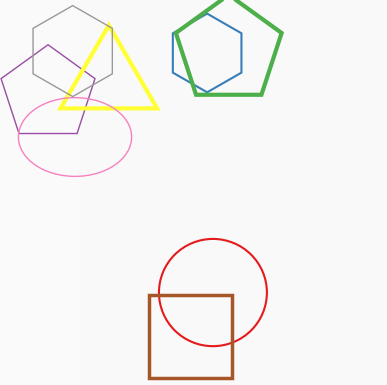[{"shape": "circle", "thickness": 1.5, "radius": 0.7, "center": [0.549, 0.24]}, {"shape": "hexagon", "thickness": 1.5, "radius": 0.51, "center": [0.535, 0.862]}, {"shape": "pentagon", "thickness": 3, "radius": 0.72, "center": [0.59, 0.87]}, {"shape": "pentagon", "thickness": 1, "radius": 0.64, "center": [0.124, 0.756]}, {"shape": "triangle", "thickness": 3, "radius": 0.72, "center": [0.281, 0.79]}, {"shape": "square", "thickness": 2.5, "radius": 0.53, "center": [0.491, 0.126]}, {"shape": "oval", "thickness": 1, "radius": 0.73, "center": [0.194, 0.644]}, {"shape": "hexagon", "thickness": 1, "radius": 0.59, "center": [0.188, 0.867]}]